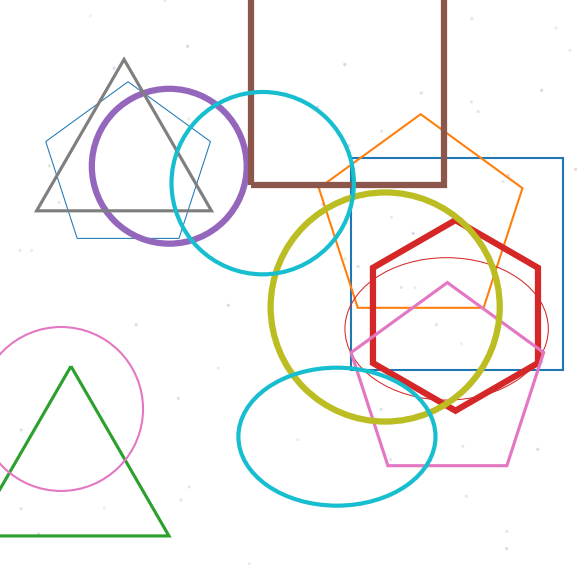[{"shape": "pentagon", "thickness": 0.5, "radius": 0.75, "center": [0.222, 0.708]}, {"shape": "square", "thickness": 1, "radius": 0.92, "center": [0.791, 0.543]}, {"shape": "pentagon", "thickness": 1, "radius": 0.93, "center": [0.728, 0.616]}, {"shape": "triangle", "thickness": 1.5, "radius": 0.98, "center": [0.123, 0.169]}, {"shape": "oval", "thickness": 0.5, "radius": 0.88, "center": [0.773, 0.43]}, {"shape": "hexagon", "thickness": 3, "radius": 0.82, "center": [0.789, 0.453]}, {"shape": "circle", "thickness": 3, "radius": 0.67, "center": [0.293, 0.711]}, {"shape": "square", "thickness": 3, "radius": 0.84, "center": [0.601, 0.845]}, {"shape": "circle", "thickness": 1, "radius": 0.71, "center": [0.106, 0.291]}, {"shape": "pentagon", "thickness": 1.5, "radius": 0.88, "center": [0.775, 0.335]}, {"shape": "triangle", "thickness": 1.5, "radius": 0.87, "center": [0.215, 0.721]}, {"shape": "circle", "thickness": 3, "radius": 0.99, "center": [0.667, 0.468]}, {"shape": "circle", "thickness": 2, "radius": 0.79, "center": [0.455, 0.682]}, {"shape": "oval", "thickness": 2, "radius": 0.85, "center": [0.583, 0.243]}]